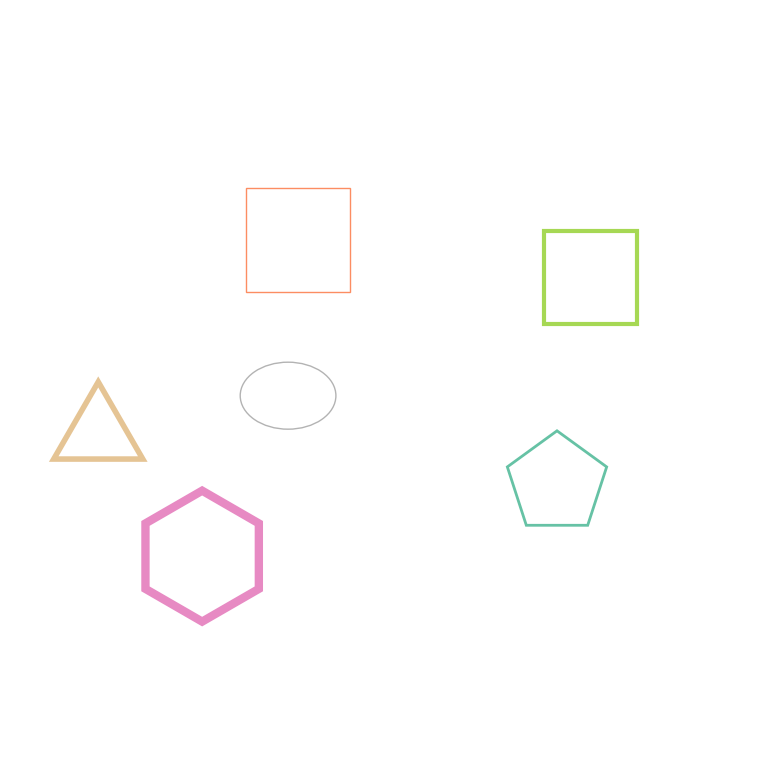[{"shape": "pentagon", "thickness": 1, "radius": 0.34, "center": [0.723, 0.373]}, {"shape": "square", "thickness": 0.5, "radius": 0.34, "center": [0.387, 0.688]}, {"shape": "hexagon", "thickness": 3, "radius": 0.43, "center": [0.263, 0.278]}, {"shape": "square", "thickness": 1.5, "radius": 0.3, "center": [0.767, 0.639]}, {"shape": "triangle", "thickness": 2, "radius": 0.33, "center": [0.128, 0.437]}, {"shape": "oval", "thickness": 0.5, "radius": 0.31, "center": [0.374, 0.486]}]